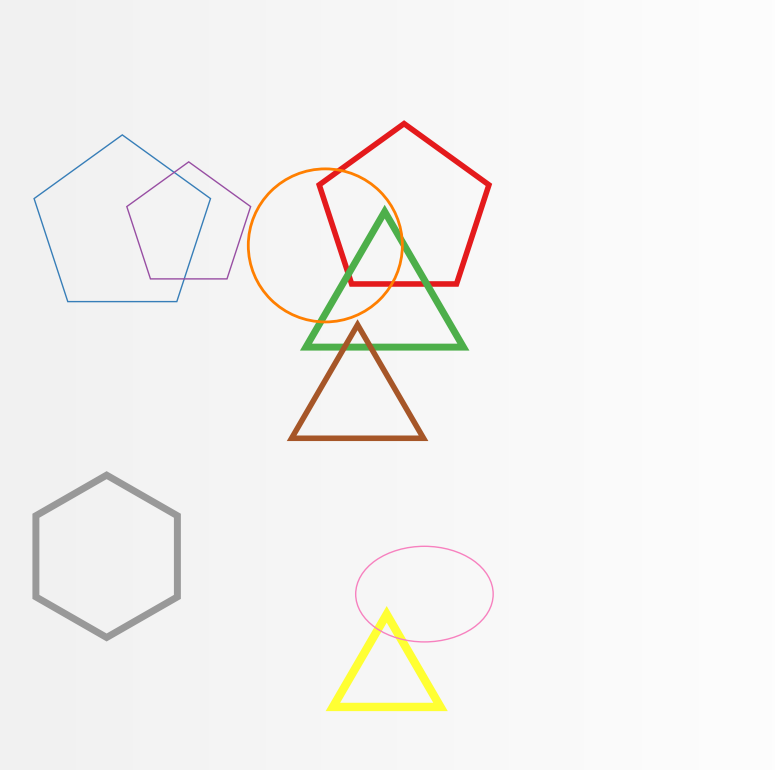[{"shape": "pentagon", "thickness": 2, "radius": 0.58, "center": [0.521, 0.724]}, {"shape": "pentagon", "thickness": 0.5, "radius": 0.6, "center": [0.158, 0.705]}, {"shape": "triangle", "thickness": 2.5, "radius": 0.59, "center": [0.496, 0.608]}, {"shape": "pentagon", "thickness": 0.5, "radius": 0.42, "center": [0.244, 0.706]}, {"shape": "circle", "thickness": 1, "radius": 0.5, "center": [0.42, 0.681]}, {"shape": "triangle", "thickness": 3, "radius": 0.4, "center": [0.499, 0.122]}, {"shape": "triangle", "thickness": 2, "radius": 0.49, "center": [0.461, 0.48]}, {"shape": "oval", "thickness": 0.5, "radius": 0.44, "center": [0.548, 0.228]}, {"shape": "hexagon", "thickness": 2.5, "radius": 0.53, "center": [0.138, 0.278]}]